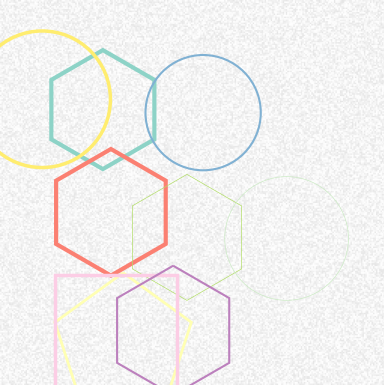[{"shape": "hexagon", "thickness": 3, "radius": 0.77, "center": [0.267, 0.715]}, {"shape": "pentagon", "thickness": 2, "radius": 0.93, "center": [0.32, 0.105]}, {"shape": "hexagon", "thickness": 3, "radius": 0.82, "center": [0.288, 0.449]}, {"shape": "circle", "thickness": 1.5, "radius": 0.75, "center": [0.528, 0.707]}, {"shape": "hexagon", "thickness": 0.5, "radius": 0.82, "center": [0.486, 0.383]}, {"shape": "square", "thickness": 2.5, "radius": 0.79, "center": [0.302, 0.128]}, {"shape": "hexagon", "thickness": 1.5, "radius": 0.84, "center": [0.45, 0.142]}, {"shape": "circle", "thickness": 0.5, "radius": 0.8, "center": [0.744, 0.381]}, {"shape": "circle", "thickness": 2.5, "radius": 0.89, "center": [0.109, 0.742]}]